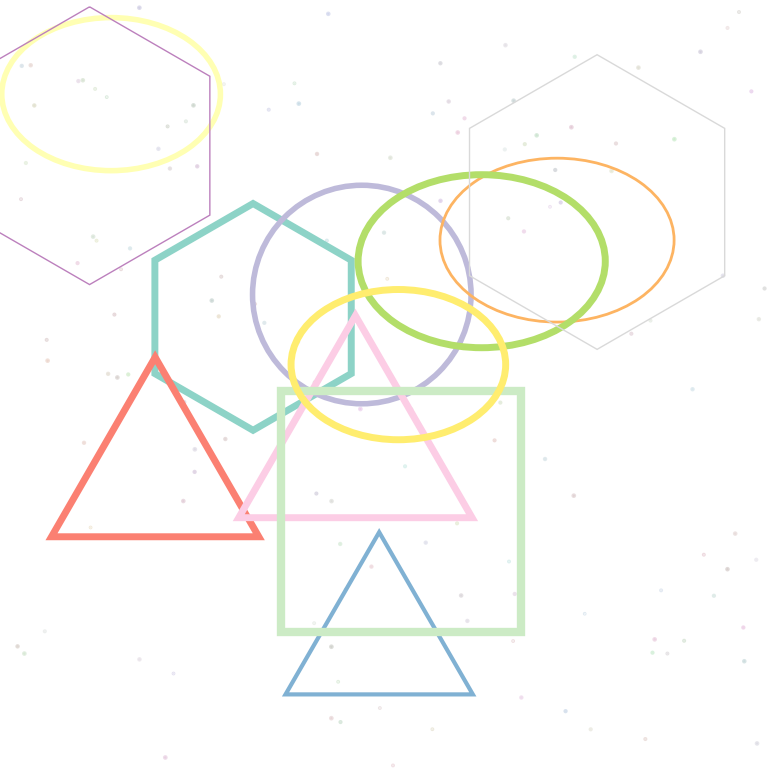[{"shape": "hexagon", "thickness": 2.5, "radius": 0.74, "center": [0.329, 0.588]}, {"shape": "oval", "thickness": 2, "radius": 0.71, "center": [0.144, 0.878]}, {"shape": "circle", "thickness": 2, "radius": 0.71, "center": [0.47, 0.618]}, {"shape": "triangle", "thickness": 2.5, "radius": 0.78, "center": [0.201, 0.381]}, {"shape": "triangle", "thickness": 1.5, "radius": 0.7, "center": [0.492, 0.168]}, {"shape": "oval", "thickness": 1, "radius": 0.76, "center": [0.723, 0.688]}, {"shape": "oval", "thickness": 2.5, "radius": 0.8, "center": [0.626, 0.661]}, {"shape": "triangle", "thickness": 2.5, "radius": 0.87, "center": [0.462, 0.415]}, {"shape": "hexagon", "thickness": 0.5, "radius": 0.96, "center": [0.775, 0.738]}, {"shape": "hexagon", "thickness": 0.5, "radius": 0.9, "center": [0.116, 0.811]}, {"shape": "square", "thickness": 3, "radius": 0.78, "center": [0.521, 0.336]}, {"shape": "oval", "thickness": 2.5, "radius": 0.7, "center": [0.517, 0.526]}]